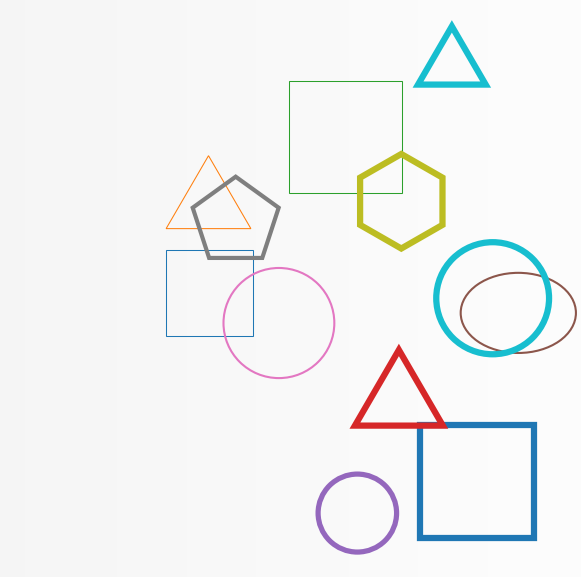[{"shape": "square", "thickness": 0.5, "radius": 0.37, "center": [0.361, 0.491]}, {"shape": "square", "thickness": 3, "radius": 0.49, "center": [0.821, 0.165]}, {"shape": "triangle", "thickness": 0.5, "radius": 0.42, "center": [0.359, 0.645]}, {"shape": "square", "thickness": 0.5, "radius": 0.49, "center": [0.595, 0.762]}, {"shape": "triangle", "thickness": 3, "radius": 0.44, "center": [0.686, 0.306]}, {"shape": "circle", "thickness": 2.5, "radius": 0.34, "center": [0.615, 0.111]}, {"shape": "oval", "thickness": 1, "radius": 0.5, "center": [0.892, 0.457]}, {"shape": "circle", "thickness": 1, "radius": 0.48, "center": [0.48, 0.44]}, {"shape": "pentagon", "thickness": 2, "radius": 0.39, "center": [0.405, 0.615]}, {"shape": "hexagon", "thickness": 3, "radius": 0.41, "center": [0.69, 0.651]}, {"shape": "circle", "thickness": 3, "radius": 0.49, "center": [0.848, 0.483]}, {"shape": "triangle", "thickness": 3, "radius": 0.34, "center": [0.777, 0.886]}]